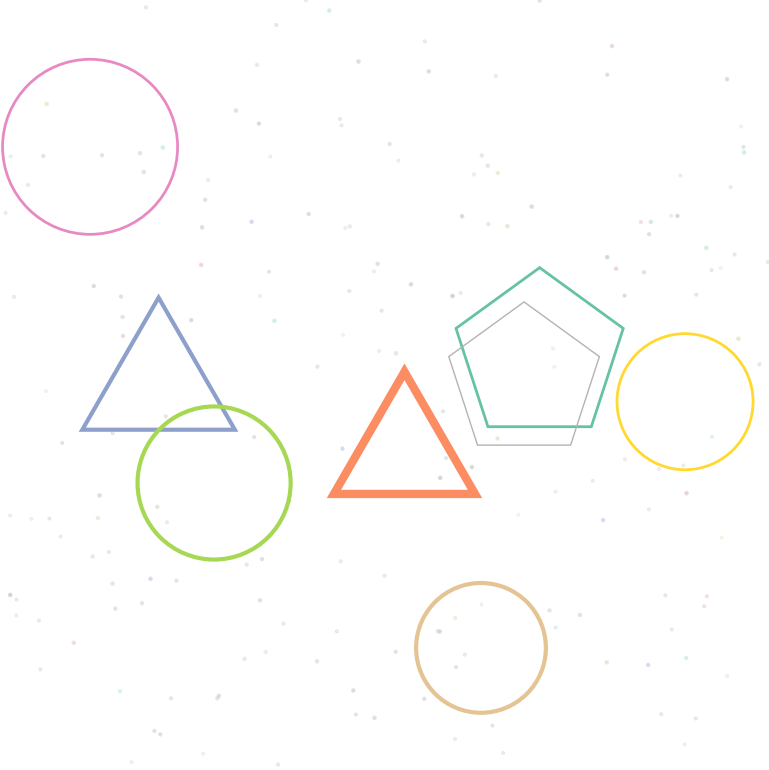[{"shape": "pentagon", "thickness": 1, "radius": 0.57, "center": [0.701, 0.538]}, {"shape": "triangle", "thickness": 3, "radius": 0.53, "center": [0.525, 0.411]}, {"shape": "triangle", "thickness": 1.5, "radius": 0.57, "center": [0.206, 0.499]}, {"shape": "circle", "thickness": 1, "radius": 0.57, "center": [0.117, 0.809]}, {"shape": "circle", "thickness": 1.5, "radius": 0.5, "center": [0.278, 0.373]}, {"shape": "circle", "thickness": 1, "radius": 0.44, "center": [0.89, 0.478]}, {"shape": "circle", "thickness": 1.5, "radius": 0.42, "center": [0.625, 0.159]}, {"shape": "pentagon", "thickness": 0.5, "radius": 0.51, "center": [0.681, 0.505]}]